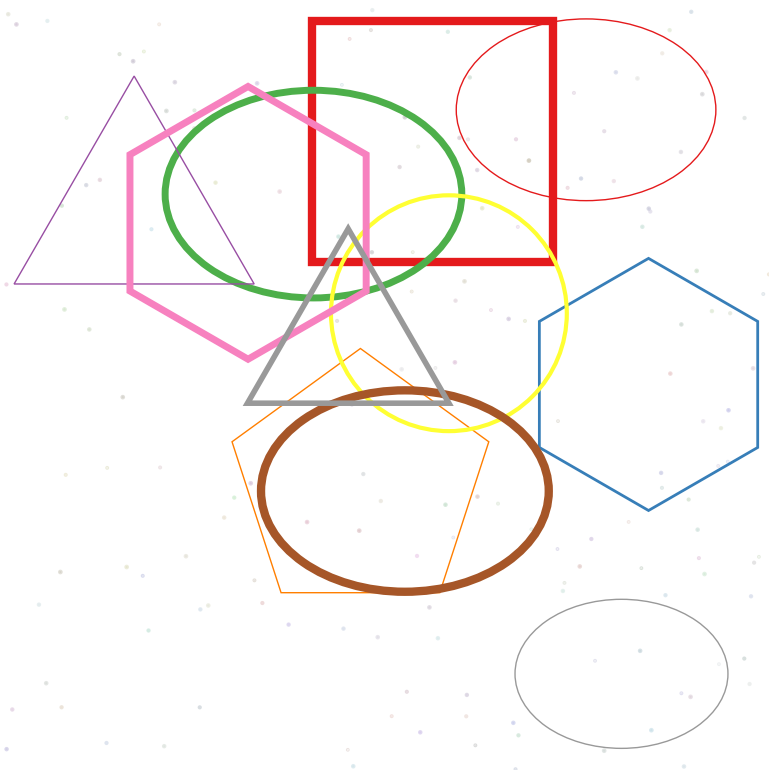[{"shape": "oval", "thickness": 0.5, "radius": 0.84, "center": [0.761, 0.857]}, {"shape": "square", "thickness": 3, "radius": 0.78, "center": [0.562, 0.816]}, {"shape": "hexagon", "thickness": 1, "radius": 0.82, "center": [0.842, 0.501]}, {"shape": "oval", "thickness": 2.5, "radius": 0.96, "center": [0.407, 0.748]}, {"shape": "triangle", "thickness": 0.5, "radius": 0.9, "center": [0.174, 0.721]}, {"shape": "pentagon", "thickness": 0.5, "radius": 0.88, "center": [0.468, 0.372]}, {"shape": "circle", "thickness": 1.5, "radius": 0.77, "center": [0.583, 0.593]}, {"shape": "oval", "thickness": 3, "radius": 0.93, "center": [0.526, 0.362]}, {"shape": "hexagon", "thickness": 2.5, "radius": 0.89, "center": [0.322, 0.711]}, {"shape": "triangle", "thickness": 2, "radius": 0.76, "center": [0.452, 0.552]}, {"shape": "oval", "thickness": 0.5, "radius": 0.69, "center": [0.807, 0.125]}]